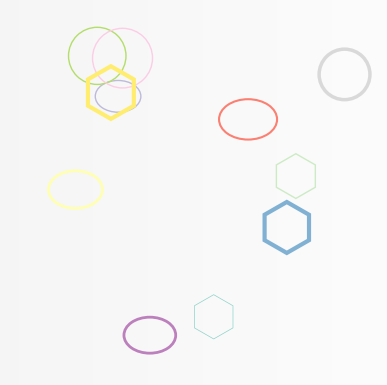[{"shape": "hexagon", "thickness": 0.5, "radius": 0.29, "center": [0.551, 0.177]}, {"shape": "oval", "thickness": 2, "radius": 0.35, "center": [0.195, 0.508]}, {"shape": "oval", "thickness": 1, "radius": 0.29, "center": [0.305, 0.75]}, {"shape": "oval", "thickness": 1.5, "radius": 0.37, "center": [0.64, 0.69]}, {"shape": "hexagon", "thickness": 3, "radius": 0.33, "center": [0.74, 0.409]}, {"shape": "circle", "thickness": 1, "radius": 0.37, "center": [0.251, 0.855]}, {"shape": "circle", "thickness": 1, "radius": 0.39, "center": [0.316, 0.849]}, {"shape": "circle", "thickness": 2.5, "radius": 0.33, "center": [0.889, 0.807]}, {"shape": "oval", "thickness": 2, "radius": 0.33, "center": [0.387, 0.129]}, {"shape": "hexagon", "thickness": 1, "radius": 0.29, "center": [0.763, 0.543]}, {"shape": "hexagon", "thickness": 3, "radius": 0.34, "center": [0.286, 0.76]}]